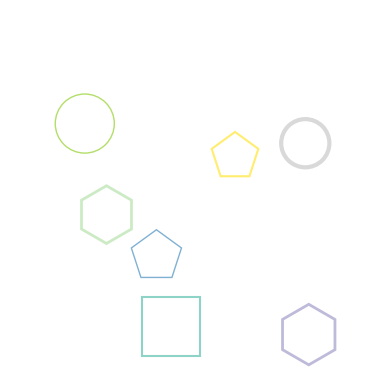[{"shape": "square", "thickness": 1.5, "radius": 0.38, "center": [0.444, 0.152]}, {"shape": "hexagon", "thickness": 2, "radius": 0.39, "center": [0.802, 0.131]}, {"shape": "pentagon", "thickness": 1, "radius": 0.34, "center": [0.406, 0.335]}, {"shape": "circle", "thickness": 1, "radius": 0.38, "center": [0.22, 0.679]}, {"shape": "circle", "thickness": 3, "radius": 0.31, "center": [0.793, 0.628]}, {"shape": "hexagon", "thickness": 2, "radius": 0.37, "center": [0.277, 0.443]}, {"shape": "pentagon", "thickness": 1.5, "radius": 0.32, "center": [0.61, 0.594]}]